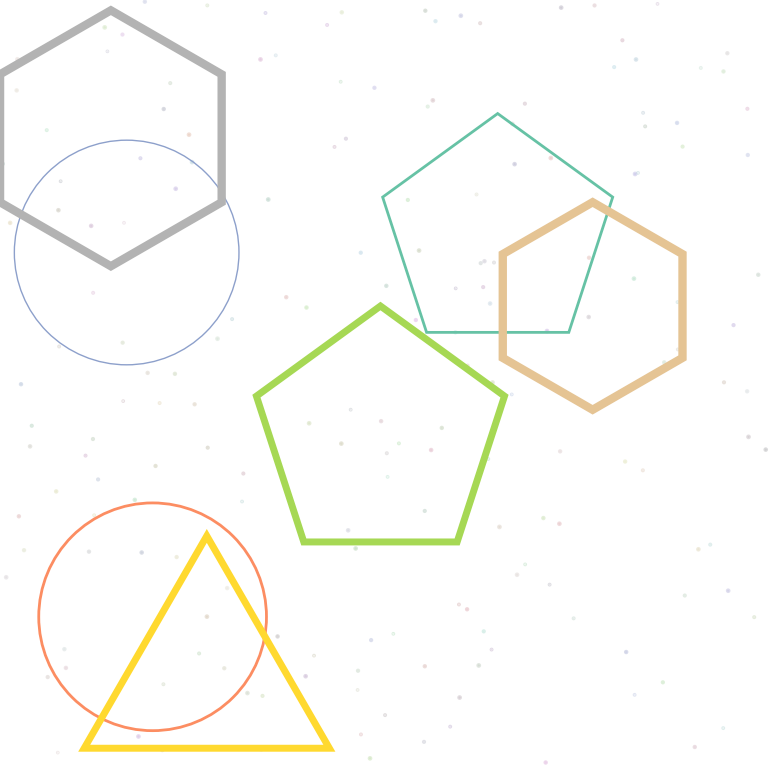[{"shape": "pentagon", "thickness": 1, "radius": 0.79, "center": [0.646, 0.695]}, {"shape": "circle", "thickness": 1, "radius": 0.74, "center": [0.198, 0.199]}, {"shape": "circle", "thickness": 0.5, "radius": 0.73, "center": [0.164, 0.672]}, {"shape": "pentagon", "thickness": 2.5, "radius": 0.85, "center": [0.494, 0.433]}, {"shape": "triangle", "thickness": 2.5, "radius": 0.92, "center": [0.269, 0.12]}, {"shape": "hexagon", "thickness": 3, "radius": 0.67, "center": [0.77, 0.603]}, {"shape": "hexagon", "thickness": 3, "radius": 0.83, "center": [0.144, 0.82]}]